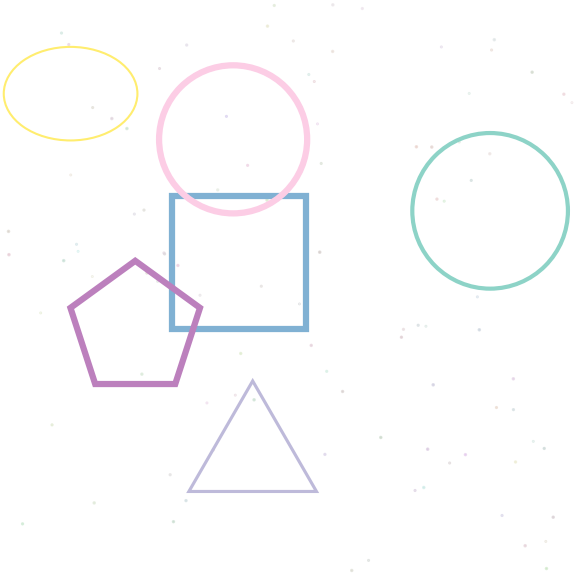[{"shape": "circle", "thickness": 2, "radius": 0.67, "center": [0.849, 0.634]}, {"shape": "triangle", "thickness": 1.5, "radius": 0.64, "center": [0.438, 0.212]}, {"shape": "square", "thickness": 3, "radius": 0.58, "center": [0.414, 0.545]}, {"shape": "circle", "thickness": 3, "radius": 0.64, "center": [0.404, 0.758]}, {"shape": "pentagon", "thickness": 3, "radius": 0.59, "center": [0.234, 0.43]}, {"shape": "oval", "thickness": 1, "radius": 0.58, "center": [0.122, 0.837]}]